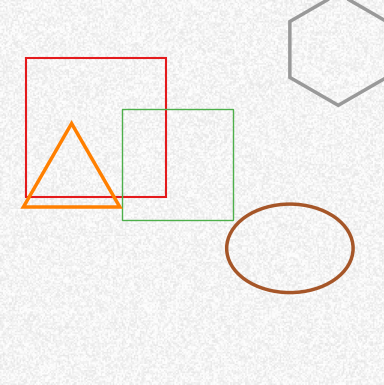[{"shape": "square", "thickness": 1.5, "radius": 0.91, "center": [0.249, 0.669]}, {"shape": "square", "thickness": 1, "radius": 0.72, "center": [0.461, 0.573]}, {"shape": "triangle", "thickness": 2.5, "radius": 0.72, "center": [0.186, 0.535]}, {"shape": "oval", "thickness": 2.5, "radius": 0.82, "center": [0.753, 0.355]}, {"shape": "hexagon", "thickness": 2.5, "radius": 0.73, "center": [0.879, 0.872]}]